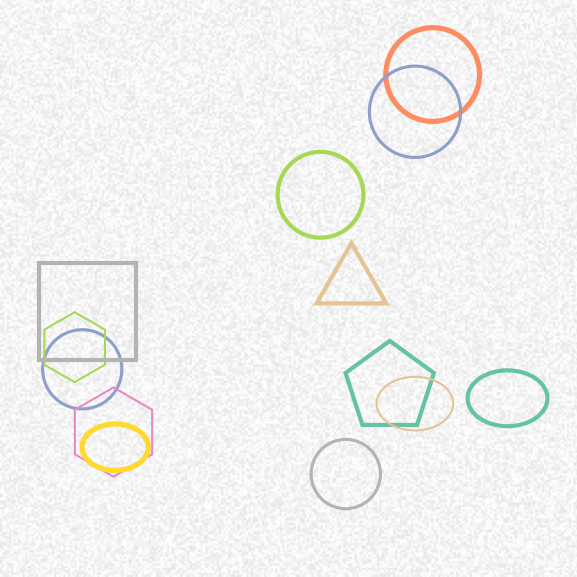[{"shape": "pentagon", "thickness": 2, "radius": 0.4, "center": [0.675, 0.328]}, {"shape": "oval", "thickness": 2, "radius": 0.35, "center": [0.879, 0.309]}, {"shape": "circle", "thickness": 2.5, "radius": 0.41, "center": [0.749, 0.87]}, {"shape": "circle", "thickness": 1.5, "radius": 0.4, "center": [0.719, 0.806]}, {"shape": "circle", "thickness": 1.5, "radius": 0.34, "center": [0.142, 0.36]}, {"shape": "hexagon", "thickness": 1, "radius": 0.39, "center": [0.197, 0.251]}, {"shape": "hexagon", "thickness": 1, "radius": 0.3, "center": [0.129, 0.398]}, {"shape": "circle", "thickness": 2, "radius": 0.37, "center": [0.555, 0.662]}, {"shape": "oval", "thickness": 2.5, "radius": 0.29, "center": [0.199, 0.225]}, {"shape": "triangle", "thickness": 2, "radius": 0.35, "center": [0.609, 0.509]}, {"shape": "oval", "thickness": 1, "radius": 0.33, "center": [0.718, 0.3]}, {"shape": "square", "thickness": 2, "radius": 0.42, "center": [0.151, 0.459]}, {"shape": "circle", "thickness": 1.5, "radius": 0.3, "center": [0.599, 0.178]}]